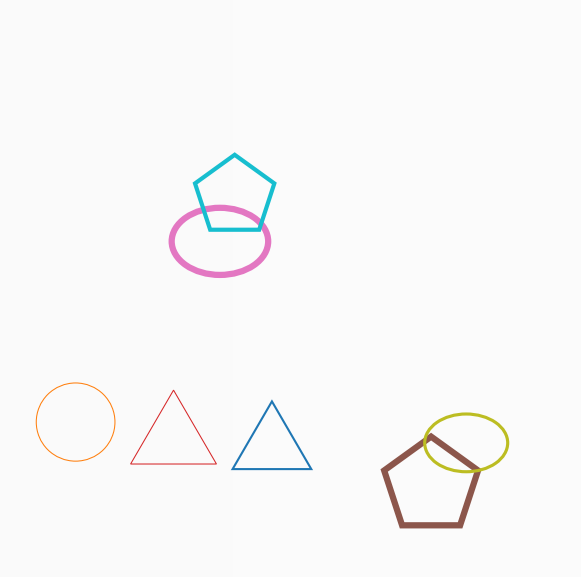[{"shape": "triangle", "thickness": 1, "radius": 0.39, "center": [0.468, 0.226]}, {"shape": "circle", "thickness": 0.5, "radius": 0.34, "center": [0.13, 0.268]}, {"shape": "triangle", "thickness": 0.5, "radius": 0.43, "center": [0.299, 0.238]}, {"shape": "pentagon", "thickness": 3, "radius": 0.42, "center": [0.742, 0.158]}, {"shape": "oval", "thickness": 3, "radius": 0.42, "center": [0.378, 0.581]}, {"shape": "oval", "thickness": 1.5, "radius": 0.36, "center": [0.802, 0.232]}, {"shape": "pentagon", "thickness": 2, "radius": 0.36, "center": [0.404, 0.659]}]